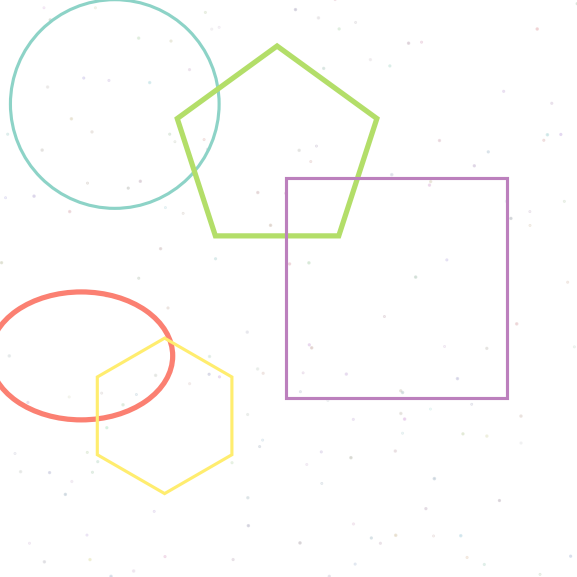[{"shape": "circle", "thickness": 1.5, "radius": 0.9, "center": [0.199, 0.819]}, {"shape": "oval", "thickness": 2.5, "radius": 0.79, "center": [0.141, 0.383]}, {"shape": "pentagon", "thickness": 2.5, "radius": 0.91, "center": [0.48, 0.738]}, {"shape": "square", "thickness": 1.5, "radius": 0.95, "center": [0.686, 0.5]}, {"shape": "hexagon", "thickness": 1.5, "radius": 0.67, "center": [0.285, 0.279]}]